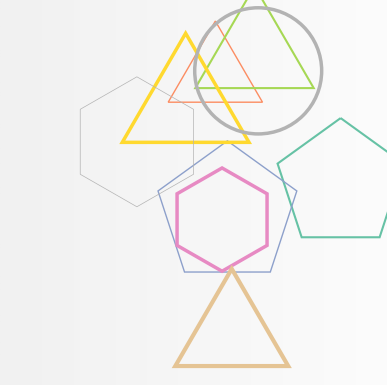[{"shape": "pentagon", "thickness": 1.5, "radius": 0.86, "center": [0.879, 0.522]}, {"shape": "triangle", "thickness": 1, "radius": 0.7, "center": [0.556, 0.805]}, {"shape": "pentagon", "thickness": 1, "radius": 0.94, "center": [0.587, 0.446]}, {"shape": "hexagon", "thickness": 2.5, "radius": 0.67, "center": [0.573, 0.43]}, {"shape": "triangle", "thickness": 1.5, "radius": 0.88, "center": [0.657, 0.859]}, {"shape": "triangle", "thickness": 2.5, "radius": 0.94, "center": [0.479, 0.725]}, {"shape": "triangle", "thickness": 3, "radius": 0.84, "center": [0.598, 0.133]}, {"shape": "hexagon", "thickness": 0.5, "radius": 0.84, "center": [0.353, 0.632]}, {"shape": "circle", "thickness": 2.5, "radius": 0.82, "center": [0.666, 0.816]}]